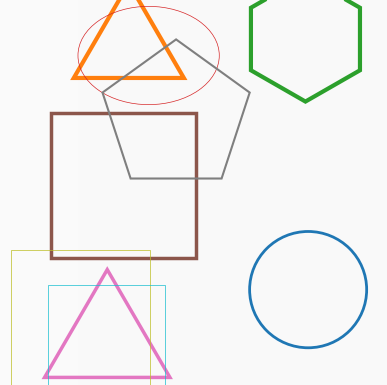[{"shape": "circle", "thickness": 2, "radius": 0.76, "center": [0.795, 0.248]}, {"shape": "triangle", "thickness": 3, "radius": 0.82, "center": [0.332, 0.879]}, {"shape": "hexagon", "thickness": 3, "radius": 0.81, "center": [0.788, 0.899]}, {"shape": "oval", "thickness": 0.5, "radius": 0.91, "center": [0.384, 0.856]}, {"shape": "square", "thickness": 2.5, "radius": 0.94, "center": [0.319, 0.518]}, {"shape": "triangle", "thickness": 2.5, "radius": 0.93, "center": [0.277, 0.113]}, {"shape": "pentagon", "thickness": 1.5, "radius": 1.0, "center": [0.454, 0.698]}, {"shape": "square", "thickness": 0.5, "radius": 0.89, "center": [0.207, 0.173]}, {"shape": "square", "thickness": 0.5, "radius": 0.76, "center": [0.274, 0.109]}]